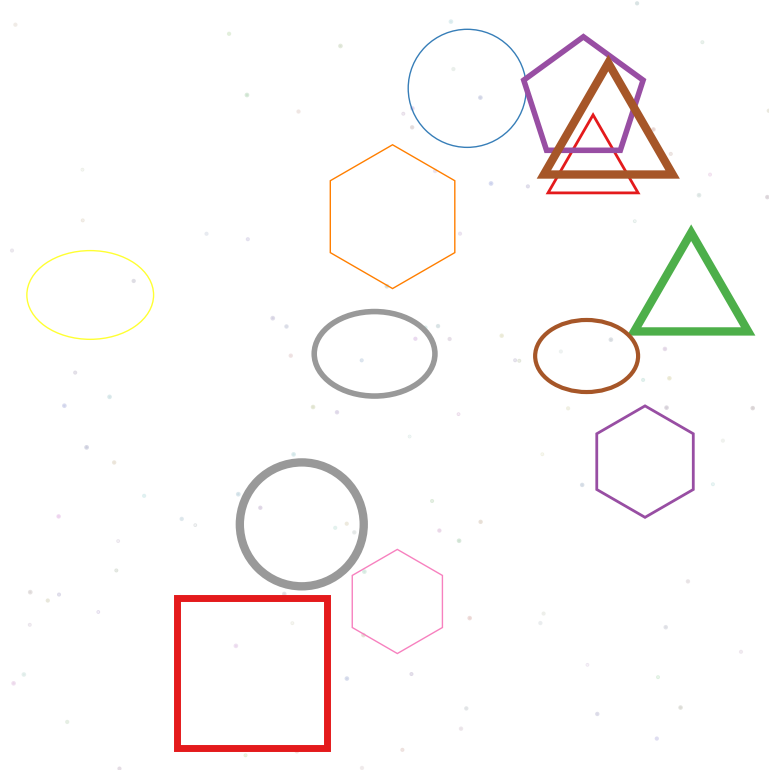[{"shape": "triangle", "thickness": 1, "radius": 0.34, "center": [0.77, 0.783]}, {"shape": "square", "thickness": 2.5, "radius": 0.49, "center": [0.328, 0.126]}, {"shape": "circle", "thickness": 0.5, "radius": 0.38, "center": [0.607, 0.885]}, {"shape": "triangle", "thickness": 3, "radius": 0.43, "center": [0.898, 0.612]}, {"shape": "pentagon", "thickness": 2, "radius": 0.41, "center": [0.758, 0.871]}, {"shape": "hexagon", "thickness": 1, "radius": 0.36, "center": [0.838, 0.4]}, {"shape": "hexagon", "thickness": 0.5, "radius": 0.47, "center": [0.51, 0.719]}, {"shape": "oval", "thickness": 0.5, "radius": 0.41, "center": [0.117, 0.617]}, {"shape": "oval", "thickness": 1.5, "radius": 0.33, "center": [0.762, 0.538]}, {"shape": "triangle", "thickness": 3, "radius": 0.48, "center": [0.79, 0.822]}, {"shape": "hexagon", "thickness": 0.5, "radius": 0.34, "center": [0.516, 0.219]}, {"shape": "oval", "thickness": 2, "radius": 0.39, "center": [0.486, 0.541]}, {"shape": "circle", "thickness": 3, "radius": 0.4, "center": [0.392, 0.319]}]